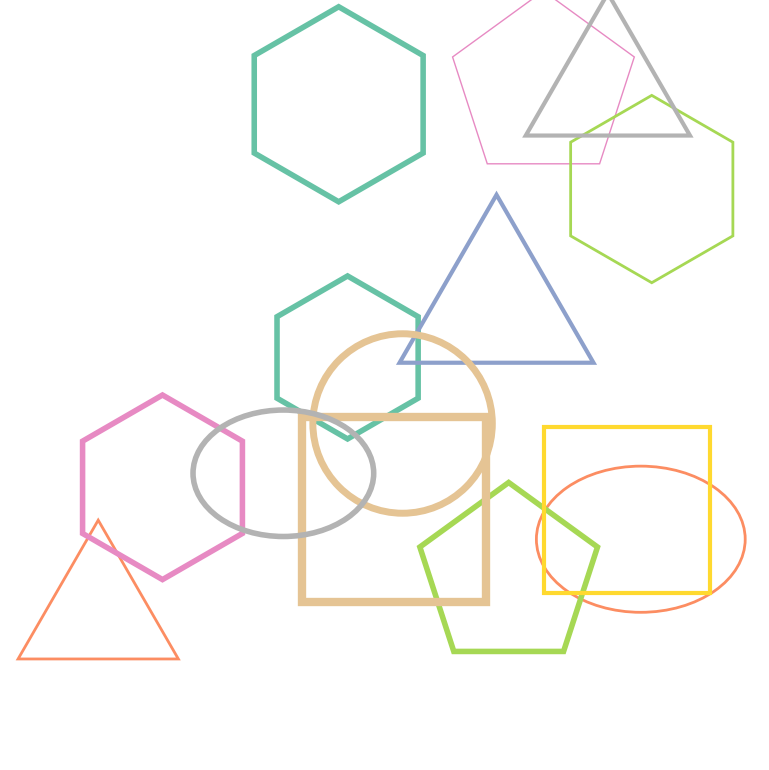[{"shape": "hexagon", "thickness": 2, "radius": 0.63, "center": [0.44, 0.865]}, {"shape": "hexagon", "thickness": 2, "radius": 0.53, "center": [0.451, 0.536]}, {"shape": "triangle", "thickness": 1, "radius": 0.6, "center": [0.128, 0.204]}, {"shape": "oval", "thickness": 1, "radius": 0.68, "center": [0.832, 0.3]}, {"shape": "triangle", "thickness": 1.5, "radius": 0.73, "center": [0.645, 0.602]}, {"shape": "hexagon", "thickness": 2, "radius": 0.6, "center": [0.211, 0.367]}, {"shape": "pentagon", "thickness": 0.5, "radius": 0.62, "center": [0.706, 0.888]}, {"shape": "pentagon", "thickness": 2, "radius": 0.61, "center": [0.661, 0.252]}, {"shape": "hexagon", "thickness": 1, "radius": 0.61, "center": [0.846, 0.754]}, {"shape": "square", "thickness": 1.5, "radius": 0.54, "center": [0.815, 0.338]}, {"shape": "square", "thickness": 3, "radius": 0.6, "center": [0.511, 0.338]}, {"shape": "circle", "thickness": 2.5, "radius": 0.58, "center": [0.523, 0.45]}, {"shape": "oval", "thickness": 2, "radius": 0.59, "center": [0.368, 0.385]}, {"shape": "triangle", "thickness": 1.5, "radius": 0.62, "center": [0.789, 0.886]}]